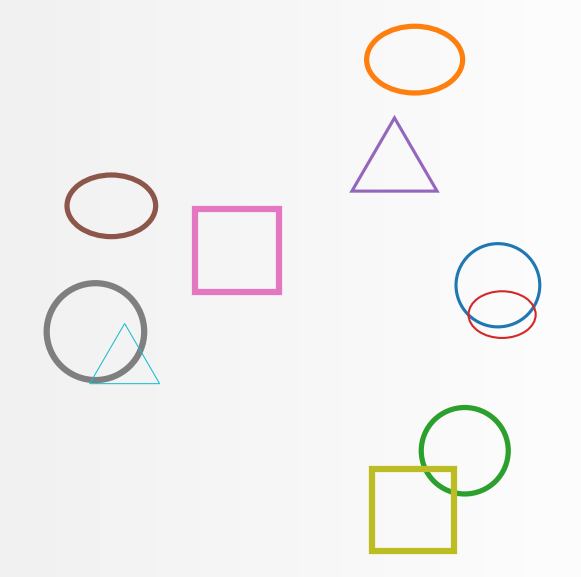[{"shape": "circle", "thickness": 1.5, "radius": 0.36, "center": [0.857, 0.505]}, {"shape": "oval", "thickness": 2.5, "radius": 0.41, "center": [0.713, 0.896]}, {"shape": "circle", "thickness": 2.5, "radius": 0.37, "center": [0.8, 0.219]}, {"shape": "oval", "thickness": 1, "radius": 0.29, "center": [0.864, 0.454]}, {"shape": "triangle", "thickness": 1.5, "radius": 0.42, "center": [0.679, 0.71]}, {"shape": "oval", "thickness": 2.5, "radius": 0.38, "center": [0.192, 0.643]}, {"shape": "square", "thickness": 3, "radius": 0.36, "center": [0.408, 0.566]}, {"shape": "circle", "thickness": 3, "radius": 0.42, "center": [0.164, 0.425]}, {"shape": "square", "thickness": 3, "radius": 0.35, "center": [0.711, 0.116]}, {"shape": "triangle", "thickness": 0.5, "radius": 0.35, "center": [0.214, 0.369]}]